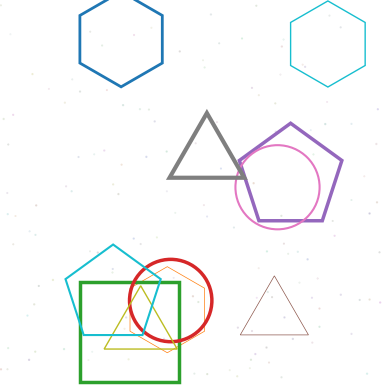[{"shape": "hexagon", "thickness": 2, "radius": 0.62, "center": [0.315, 0.898]}, {"shape": "hexagon", "thickness": 0.5, "radius": 0.56, "center": [0.434, 0.196]}, {"shape": "square", "thickness": 2.5, "radius": 0.65, "center": [0.337, 0.138]}, {"shape": "circle", "thickness": 2.5, "radius": 0.53, "center": [0.443, 0.219]}, {"shape": "pentagon", "thickness": 2.5, "radius": 0.7, "center": [0.755, 0.54]}, {"shape": "triangle", "thickness": 0.5, "radius": 0.51, "center": [0.713, 0.181]}, {"shape": "circle", "thickness": 1.5, "radius": 0.55, "center": [0.721, 0.514]}, {"shape": "triangle", "thickness": 3, "radius": 0.56, "center": [0.537, 0.594]}, {"shape": "triangle", "thickness": 1, "radius": 0.55, "center": [0.365, 0.148]}, {"shape": "hexagon", "thickness": 1, "radius": 0.56, "center": [0.852, 0.886]}, {"shape": "pentagon", "thickness": 1.5, "radius": 0.65, "center": [0.294, 0.235]}]